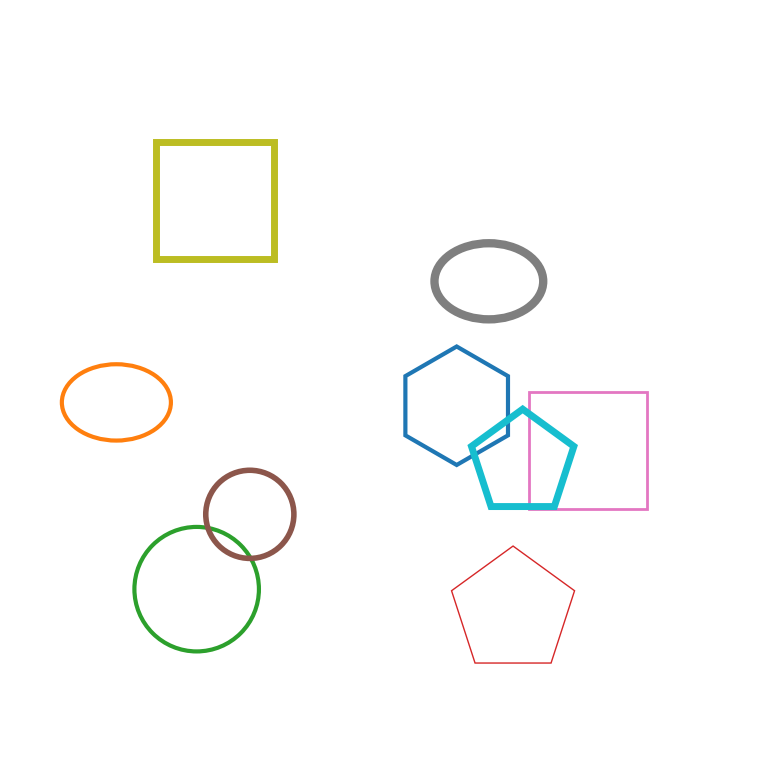[{"shape": "hexagon", "thickness": 1.5, "radius": 0.38, "center": [0.593, 0.473]}, {"shape": "oval", "thickness": 1.5, "radius": 0.35, "center": [0.151, 0.477]}, {"shape": "circle", "thickness": 1.5, "radius": 0.4, "center": [0.255, 0.235]}, {"shape": "pentagon", "thickness": 0.5, "radius": 0.42, "center": [0.666, 0.207]}, {"shape": "circle", "thickness": 2, "radius": 0.29, "center": [0.324, 0.332]}, {"shape": "square", "thickness": 1, "radius": 0.38, "center": [0.763, 0.415]}, {"shape": "oval", "thickness": 3, "radius": 0.35, "center": [0.635, 0.635]}, {"shape": "square", "thickness": 2.5, "radius": 0.38, "center": [0.279, 0.739]}, {"shape": "pentagon", "thickness": 2.5, "radius": 0.35, "center": [0.679, 0.399]}]